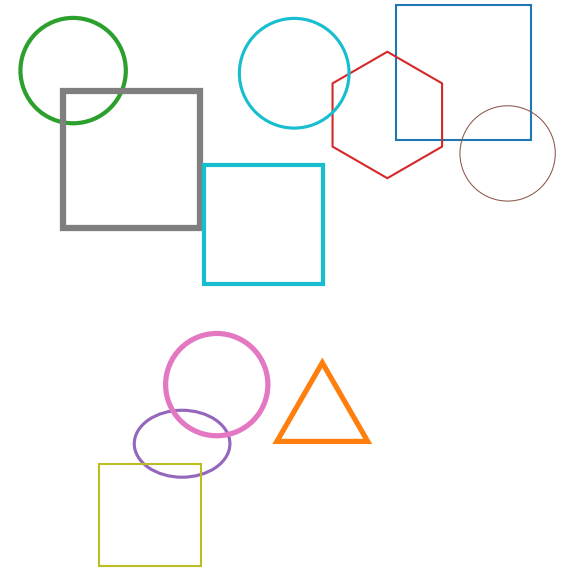[{"shape": "square", "thickness": 1, "radius": 0.58, "center": [0.802, 0.874]}, {"shape": "triangle", "thickness": 2.5, "radius": 0.45, "center": [0.558, 0.28]}, {"shape": "circle", "thickness": 2, "radius": 0.46, "center": [0.127, 0.877]}, {"shape": "hexagon", "thickness": 1, "radius": 0.55, "center": [0.671, 0.8]}, {"shape": "oval", "thickness": 1.5, "radius": 0.41, "center": [0.315, 0.231]}, {"shape": "circle", "thickness": 0.5, "radius": 0.41, "center": [0.879, 0.733]}, {"shape": "circle", "thickness": 2.5, "radius": 0.44, "center": [0.375, 0.333]}, {"shape": "square", "thickness": 3, "radius": 0.59, "center": [0.227, 0.723]}, {"shape": "square", "thickness": 1, "radius": 0.44, "center": [0.26, 0.107]}, {"shape": "square", "thickness": 2, "radius": 0.52, "center": [0.456, 0.61]}, {"shape": "circle", "thickness": 1.5, "radius": 0.47, "center": [0.509, 0.872]}]